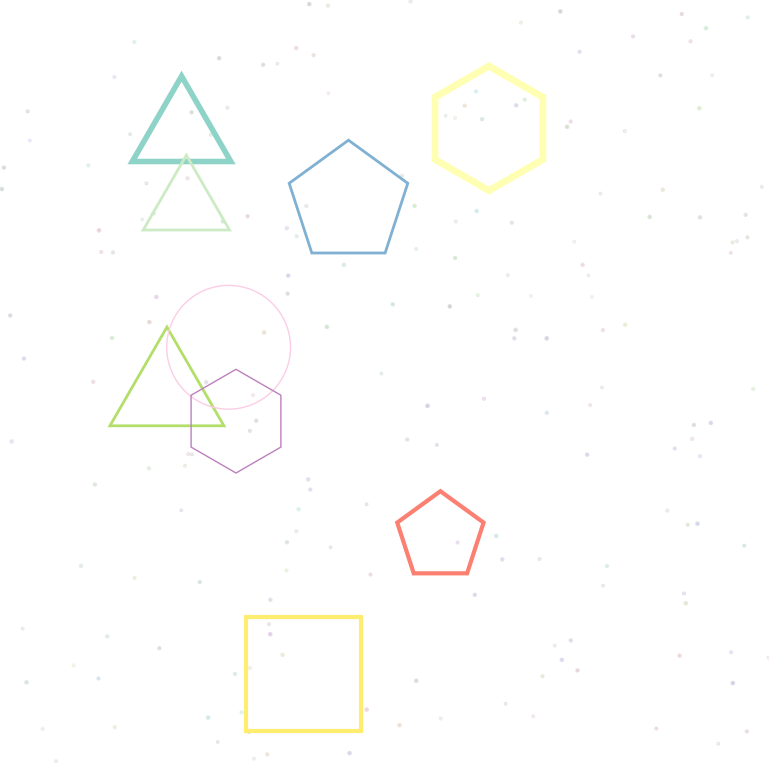[{"shape": "triangle", "thickness": 2, "radius": 0.37, "center": [0.236, 0.827]}, {"shape": "hexagon", "thickness": 2.5, "radius": 0.4, "center": [0.635, 0.833]}, {"shape": "pentagon", "thickness": 1.5, "radius": 0.29, "center": [0.572, 0.303]}, {"shape": "pentagon", "thickness": 1, "radius": 0.4, "center": [0.453, 0.737]}, {"shape": "triangle", "thickness": 1, "radius": 0.43, "center": [0.217, 0.49]}, {"shape": "circle", "thickness": 0.5, "radius": 0.4, "center": [0.297, 0.549]}, {"shape": "hexagon", "thickness": 0.5, "radius": 0.34, "center": [0.306, 0.453]}, {"shape": "triangle", "thickness": 1, "radius": 0.32, "center": [0.242, 0.734]}, {"shape": "square", "thickness": 1.5, "radius": 0.37, "center": [0.395, 0.124]}]